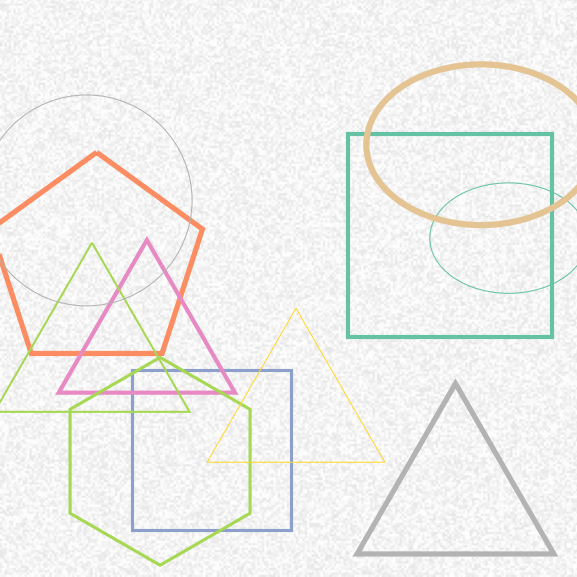[{"shape": "square", "thickness": 2, "radius": 0.88, "center": [0.78, 0.592]}, {"shape": "oval", "thickness": 0.5, "radius": 0.68, "center": [0.881, 0.587]}, {"shape": "pentagon", "thickness": 2.5, "radius": 0.96, "center": [0.167, 0.543]}, {"shape": "square", "thickness": 1.5, "radius": 0.69, "center": [0.366, 0.22]}, {"shape": "triangle", "thickness": 2, "radius": 0.88, "center": [0.254, 0.407]}, {"shape": "hexagon", "thickness": 1.5, "radius": 0.9, "center": [0.277, 0.2]}, {"shape": "triangle", "thickness": 1, "radius": 0.98, "center": [0.159, 0.384]}, {"shape": "triangle", "thickness": 0.5, "radius": 0.89, "center": [0.512, 0.288]}, {"shape": "oval", "thickness": 3, "radius": 0.99, "center": [0.833, 0.749]}, {"shape": "triangle", "thickness": 2.5, "radius": 0.98, "center": [0.789, 0.138]}, {"shape": "circle", "thickness": 0.5, "radius": 0.91, "center": [0.15, 0.652]}]